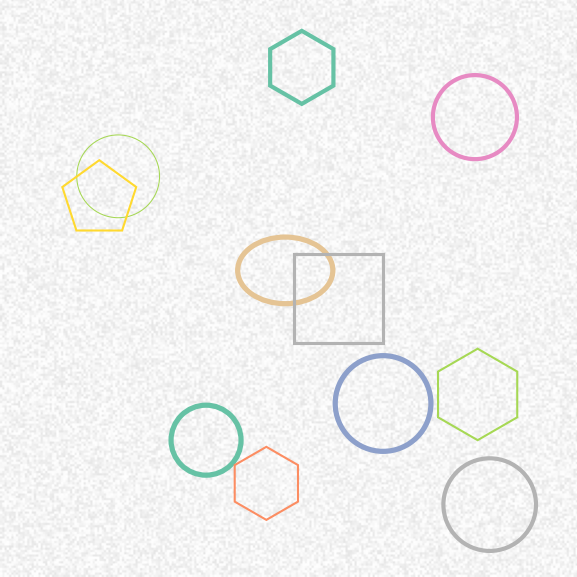[{"shape": "circle", "thickness": 2.5, "radius": 0.3, "center": [0.357, 0.237]}, {"shape": "hexagon", "thickness": 2, "radius": 0.32, "center": [0.523, 0.882]}, {"shape": "hexagon", "thickness": 1, "radius": 0.32, "center": [0.461, 0.162]}, {"shape": "circle", "thickness": 2.5, "radius": 0.41, "center": [0.663, 0.3]}, {"shape": "circle", "thickness": 2, "radius": 0.36, "center": [0.822, 0.796]}, {"shape": "circle", "thickness": 0.5, "radius": 0.36, "center": [0.205, 0.694]}, {"shape": "hexagon", "thickness": 1, "radius": 0.4, "center": [0.827, 0.316]}, {"shape": "pentagon", "thickness": 1, "radius": 0.34, "center": [0.172, 0.654]}, {"shape": "oval", "thickness": 2.5, "radius": 0.41, "center": [0.494, 0.531]}, {"shape": "square", "thickness": 1.5, "radius": 0.39, "center": [0.586, 0.481]}, {"shape": "circle", "thickness": 2, "radius": 0.4, "center": [0.848, 0.125]}]